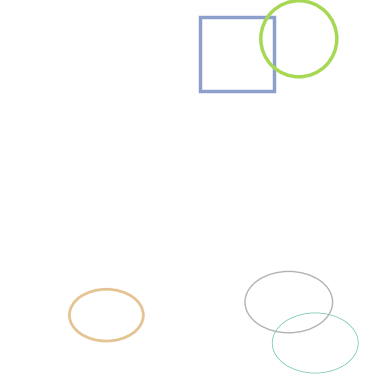[{"shape": "oval", "thickness": 0.5, "radius": 0.56, "center": [0.819, 0.109]}, {"shape": "square", "thickness": 2.5, "radius": 0.48, "center": [0.616, 0.859]}, {"shape": "circle", "thickness": 2.5, "radius": 0.49, "center": [0.776, 0.899]}, {"shape": "oval", "thickness": 2, "radius": 0.48, "center": [0.276, 0.181]}, {"shape": "oval", "thickness": 1, "radius": 0.57, "center": [0.75, 0.215]}]